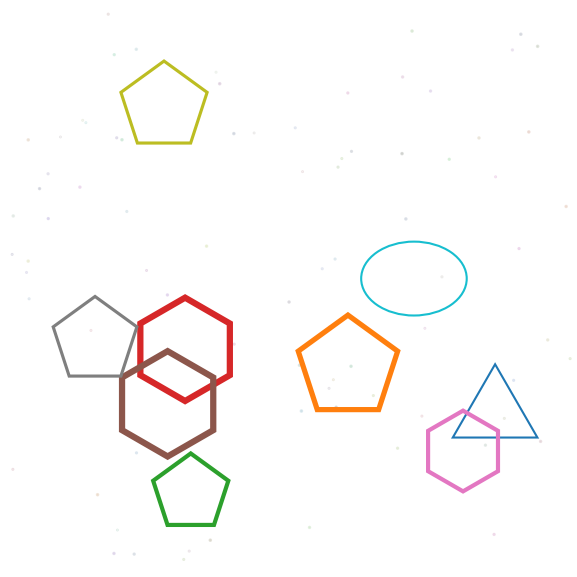[{"shape": "triangle", "thickness": 1, "radius": 0.42, "center": [0.857, 0.284]}, {"shape": "pentagon", "thickness": 2.5, "radius": 0.45, "center": [0.603, 0.363]}, {"shape": "pentagon", "thickness": 2, "radius": 0.34, "center": [0.33, 0.146]}, {"shape": "hexagon", "thickness": 3, "radius": 0.45, "center": [0.321, 0.394]}, {"shape": "hexagon", "thickness": 3, "radius": 0.46, "center": [0.29, 0.3]}, {"shape": "hexagon", "thickness": 2, "radius": 0.35, "center": [0.802, 0.218]}, {"shape": "pentagon", "thickness": 1.5, "radius": 0.38, "center": [0.165, 0.41]}, {"shape": "pentagon", "thickness": 1.5, "radius": 0.39, "center": [0.284, 0.815]}, {"shape": "oval", "thickness": 1, "radius": 0.46, "center": [0.717, 0.517]}]